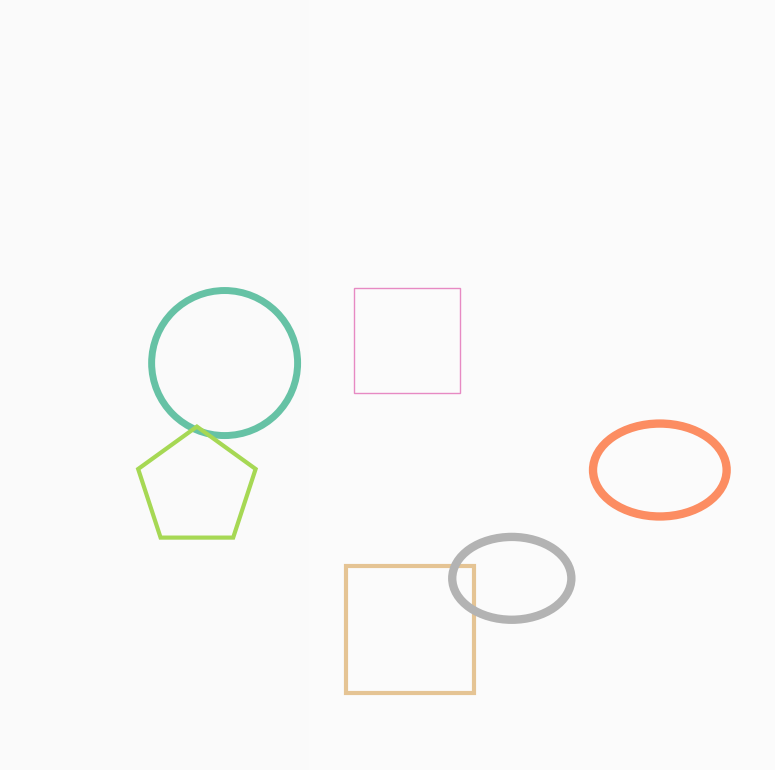[{"shape": "circle", "thickness": 2.5, "radius": 0.47, "center": [0.29, 0.529]}, {"shape": "oval", "thickness": 3, "radius": 0.43, "center": [0.851, 0.39]}, {"shape": "square", "thickness": 0.5, "radius": 0.34, "center": [0.525, 0.557]}, {"shape": "pentagon", "thickness": 1.5, "radius": 0.4, "center": [0.254, 0.366]}, {"shape": "square", "thickness": 1.5, "radius": 0.41, "center": [0.529, 0.182]}, {"shape": "oval", "thickness": 3, "radius": 0.38, "center": [0.66, 0.249]}]